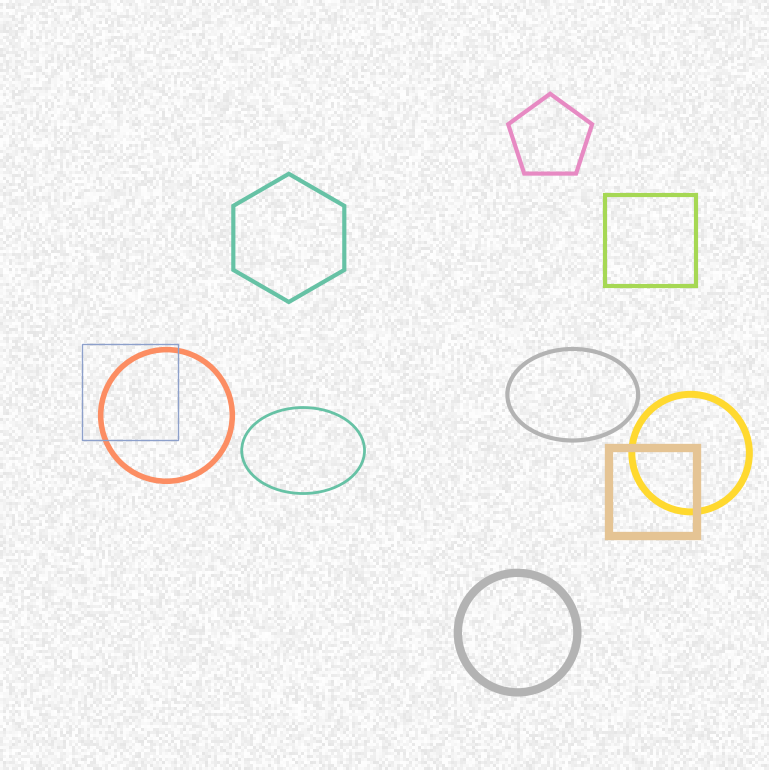[{"shape": "oval", "thickness": 1, "radius": 0.4, "center": [0.394, 0.415]}, {"shape": "hexagon", "thickness": 1.5, "radius": 0.42, "center": [0.375, 0.691]}, {"shape": "circle", "thickness": 2, "radius": 0.43, "center": [0.216, 0.46]}, {"shape": "square", "thickness": 0.5, "radius": 0.31, "center": [0.169, 0.491]}, {"shape": "pentagon", "thickness": 1.5, "radius": 0.29, "center": [0.714, 0.821]}, {"shape": "square", "thickness": 1.5, "radius": 0.29, "center": [0.845, 0.688]}, {"shape": "circle", "thickness": 2.5, "radius": 0.38, "center": [0.897, 0.412]}, {"shape": "square", "thickness": 3, "radius": 0.29, "center": [0.848, 0.361]}, {"shape": "circle", "thickness": 3, "radius": 0.39, "center": [0.672, 0.178]}, {"shape": "oval", "thickness": 1.5, "radius": 0.42, "center": [0.744, 0.487]}]